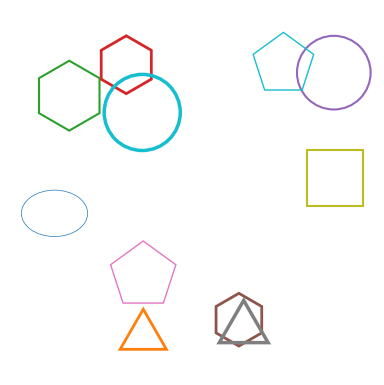[{"shape": "oval", "thickness": 0.5, "radius": 0.43, "center": [0.142, 0.446]}, {"shape": "triangle", "thickness": 2, "radius": 0.35, "center": [0.372, 0.127]}, {"shape": "hexagon", "thickness": 1.5, "radius": 0.45, "center": [0.18, 0.751]}, {"shape": "hexagon", "thickness": 2, "radius": 0.38, "center": [0.328, 0.832]}, {"shape": "circle", "thickness": 1.5, "radius": 0.48, "center": [0.867, 0.811]}, {"shape": "hexagon", "thickness": 2, "radius": 0.34, "center": [0.621, 0.17]}, {"shape": "pentagon", "thickness": 1, "radius": 0.45, "center": [0.372, 0.285]}, {"shape": "triangle", "thickness": 2.5, "radius": 0.37, "center": [0.633, 0.147]}, {"shape": "square", "thickness": 1.5, "radius": 0.36, "center": [0.87, 0.538]}, {"shape": "pentagon", "thickness": 1, "radius": 0.41, "center": [0.736, 0.833]}, {"shape": "circle", "thickness": 2.5, "radius": 0.49, "center": [0.369, 0.708]}]